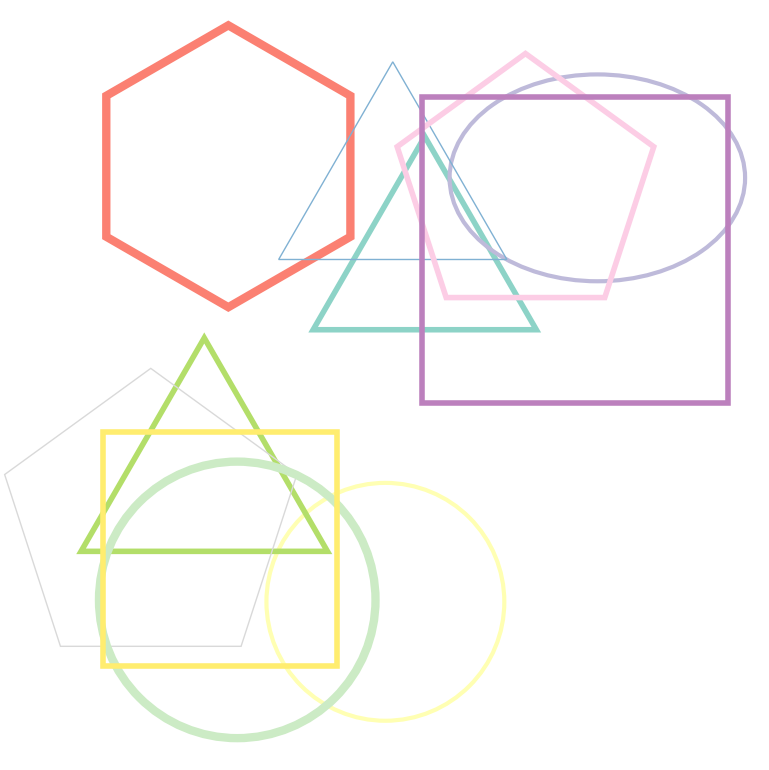[{"shape": "triangle", "thickness": 2, "radius": 0.84, "center": [0.552, 0.655]}, {"shape": "circle", "thickness": 1.5, "radius": 0.77, "center": [0.5, 0.218]}, {"shape": "oval", "thickness": 1.5, "radius": 0.96, "center": [0.776, 0.769]}, {"shape": "hexagon", "thickness": 3, "radius": 0.92, "center": [0.297, 0.784]}, {"shape": "triangle", "thickness": 0.5, "radius": 0.86, "center": [0.51, 0.749]}, {"shape": "triangle", "thickness": 2, "radius": 0.92, "center": [0.265, 0.376]}, {"shape": "pentagon", "thickness": 2, "radius": 0.88, "center": [0.682, 0.755]}, {"shape": "pentagon", "thickness": 0.5, "radius": 1.0, "center": [0.196, 0.322]}, {"shape": "square", "thickness": 2, "radius": 0.99, "center": [0.747, 0.676]}, {"shape": "circle", "thickness": 3, "radius": 0.9, "center": [0.308, 0.221]}, {"shape": "square", "thickness": 2, "radius": 0.76, "center": [0.286, 0.287]}]